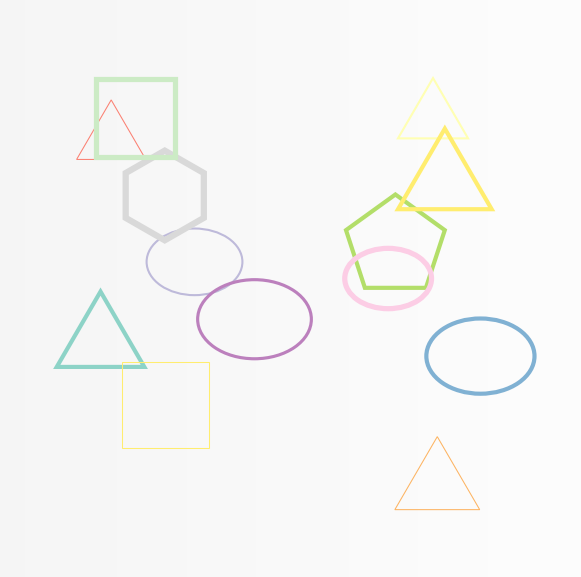[{"shape": "triangle", "thickness": 2, "radius": 0.43, "center": [0.173, 0.407]}, {"shape": "triangle", "thickness": 1, "radius": 0.35, "center": [0.745, 0.794]}, {"shape": "oval", "thickness": 1, "radius": 0.41, "center": [0.335, 0.546]}, {"shape": "triangle", "thickness": 0.5, "radius": 0.34, "center": [0.191, 0.757]}, {"shape": "oval", "thickness": 2, "radius": 0.47, "center": [0.827, 0.382]}, {"shape": "triangle", "thickness": 0.5, "radius": 0.42, "center": [0.752, 0.159]}, {"shape": "pentagon", "thickness": 2, "radius": 0.45, "center": [0.68, 0.573]}, {"shape": "oval", "thickness": 2.5, "radius": 0.37, "center": [0.668, 0.517]}, {"shape": "hexagon", "thickness": 3, "radius": 0.39, "center": [0.283, 0.661]}, {"shape": "oval", "thickness": 1.5, "radius": 0.49, "center": [0.438, 0.446]}, {"shape": "square", "thickness": 2.5, "radius": 0.34, "center": [0.233, 0.794]}, {"shape": "square", "thickness": 0.5, "radius": 0.37, "center": [0.285, 0.298]}, {"shape": "triangle", "thickness": 2, "radius": 0.47, "center": [0.765, 0.683]}]